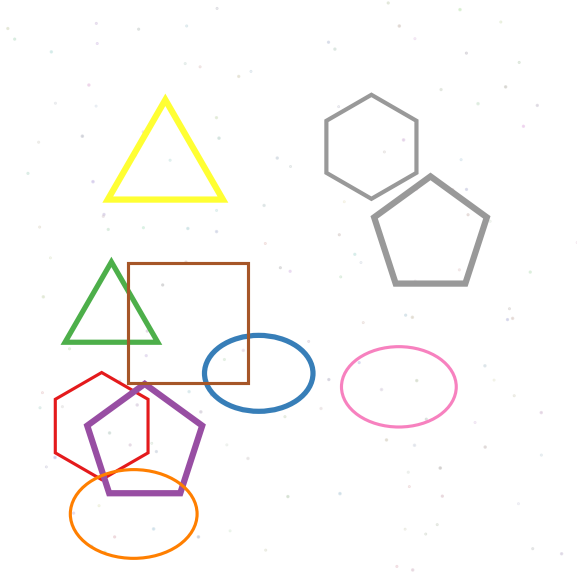[{"shape": "hexagon", "thickness": 1.5, "radius": 0.46, "center": [0.176, 0.261]}, {"shape": "oval", "thickness": 2.5, "radius": 0.47, "center": [0.448, 0.353]}, {"shape": "triangle", "thickness": 2.5, "radius": 0.46, "center": [0.193, 0.453]}, {"shape": "pentagon", "thickness": 3, "radius": 0.52, "center": [0.251, 0.23]}, {"shape": "oval", "thickness": 1.5, "radius": 0.55, "center": [0.232, 0.109]}, {"shape": "triangle", "thickness": 3, "radius": 0.58, "center": [0.286, 0.711]}, {"shape": "square", "thickness": 1.5, "radius": 0.52, "center": [0.326, 0.44]}, {"shape": "oval", "thickness": 1.5, "radius": 0.5, "center": [0.691, 0.329]}, {"shape": "pentagon", "thickness": 3, "radius": 0.51, "center": [0.745, 0.591]}, {"shape": "hexagon", "thickness": 2, "radius": 0.45, "center": [0.643, 0.745]}]